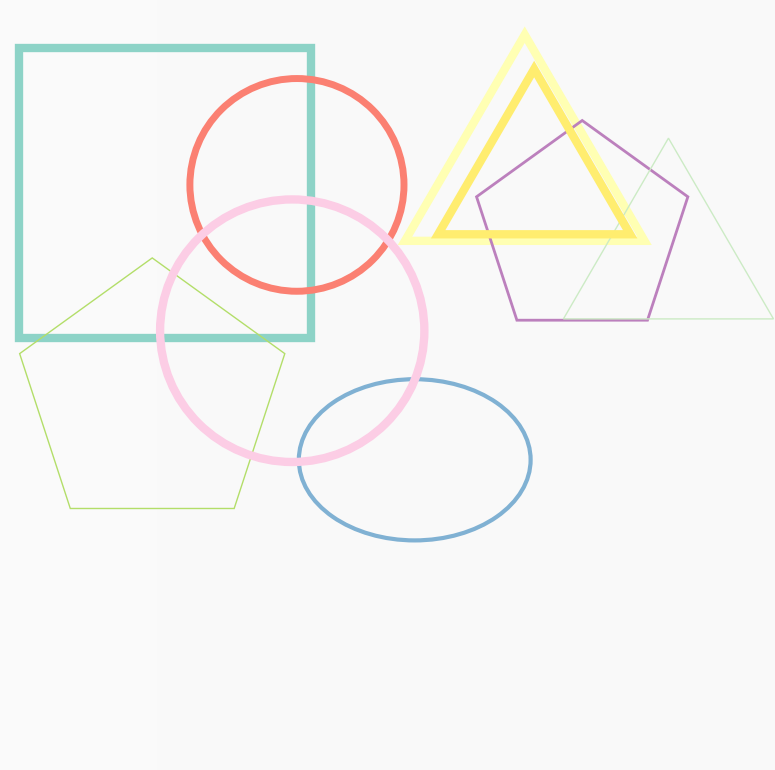[{"shape": "square", "thickness": 3, "radius": 0.94, "center": [0.213, 0.749]}, {"shape": "triangle", "thickness": 3, "radius": 0.89, "center": [0.677, 0.776]}, {"shape": "circle", "thickness": 2.5, "radius": 0.69, "center": [0.383, 0.76]}, {"shape": "oval", "thickness": 1.5, "radius": 0.75, "center": [0.535, 0.403]}, {"shape": "pentagon", "thickness": 0.5, "radius": 0.9, "center": [0.196, 0.485]}, {"shape": "circle", "thickness": 3, "radius": 0.85, "center": [0.377, 0.571]}, {"shape": "pentagon", "thickness": 1, "radius": 0.72, "center": [0.751, 0.7]}, {"shape": "triangle", "thickness": 0.5, "radius": 0.78, "center": [0.863, 0.664]}, {"shape": "triangle", "thickness": 3, "radius": 0.72, "center": [0.689, 0.767]}]